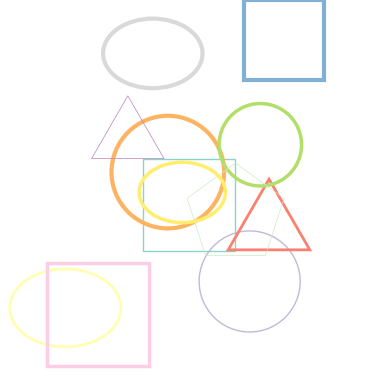[{"shape": "square", "thickness": 1, "radius": 0.6, "center": [0.492, 0.468]}, {"shape": "oval", "thickness": 2, "radius": 0.72, "center": [0.17, 0.2]}, {"shape": "circle", "thickness": 1, "radius": 0.66, "center": [0.648, 0.269]}, {"shape": "triangle", "thickness": 2, "radius": 0.61, "center": [0.699, 0.412]}, {"shape": "square", "thickness": 3, "radius": 0.52, "center": [0.737, 0.896]}, {"shape": "circle", "thickness": 3, "radius": 0.73, "center": [0.436, 0.553]}, {"shape": "circle", "thickness": 2.5, "radius": 0.54, "center": [0.676, 0.624]}, {"shape": "square", "thickness": 2.5, "radius": 0.67, "center": [0.254, 0.183]}, {"shape": "oval", "thickness": 3, "radius": 0.65, "center": [0.397, 0.861]}, {"shape": "triangle", "thickness": 0.5, "radius": 0.54, "center": [0.332, 0.642]}, {"shape": "pentagon", "thickness": 0.5, "radius": 0.66, "center": [0.612, 0.444]}, {"shape": "oval", "thickness": 2.5, "radius": 0.56, "center": [0.473, 0.5]}]